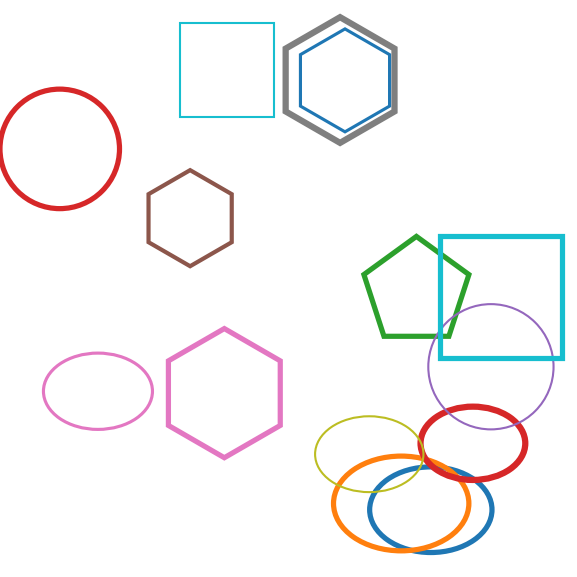[{"shape": "oval", "thickness": 2.5, "radius": 0.53, "center": [0.746, 0.117]}, {"shape": "hexagon", "thickness": 1.5, "radius": 0.45, "center": [0.597, 0.86]}, {"shape": "oval", "thickness": 2.5, "radius": 0.59, "center": [0.695, 0.127]}, {"shape": "pentagon", "thickness": 2.5, "radius": 0.48, "center": [0.721, 0.494]}, {"shape": "oval", "thickness": 3, "radius": 0.45, "center": [0.819, 0.232]}, {"shape": "circle", "thickness": 2.5, "radius": 0.52, "center": [0.103, 0.741]}, {"shape": "circle", "thickness": 1, "radius": 0.54, "center": [0.85, 0.364]}, {"shape": "hexagon", "thickness": 2, "radius": 0.42, "center": [0.329, 0.621]}, {"shape": "oval", "thickness": 1.5, "radius": 0.47, "center": [0.17, 0.322]}, {"shape": "hexagon", "thickness": 2.5, "radius": 0.56, "center": [0.388, 0.318]}, {"shape": "hexagon", "thickness": 3, "radius": 0.54, "center": [0.589, 0.861]}, {"shape": "oval", "thickness": 1, "radius": 0.47, "center": [0.639, 0.213]}, {"shape": "square", "thickness": 1, "radius": 0.41, "center": [0.394, 0.878]}, {"shape": "square", "thickness": 2.5, "radius": 0.53, "center": [0.867, 0.484]}]